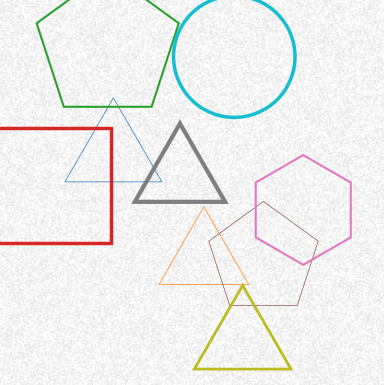[{"shape": "triangle", "thickness": 0.5, "radius": 0.73, "center": [0.295, 0.6]}, {"shape": "triangle", "thickness": 0.5, "radius": 0.67, "center": [0.53, 0.328]}, {"shape": "pentagon", "thickness": 1.5, "radius": 0.97, "center": [0.28, 0.88]}, {"shape": "square", "thickness": 2.5, "radius": 0.75, "center": [0.138, 0.517]}, {"shape": "pentagon", "thickness": 0.5, "radius": 0.75, "center": [0.684, 0.327]}, {"shape": "hexagon", "thickness": 1.5, "radius": 0.71, "center": [0.788, 0.455]}, {"shape": "triangle", "thickness": 3, "radius": 0.68, "center": [0.467, 0.544]}, {"shape": "triangle", "thickness": 2, "radius": 0.72, "center": [0.63, 0.114]}, {"shape": "circle", "thickness": 2.5, "radius": 0.79, "center": [0.609, 0.853]}]